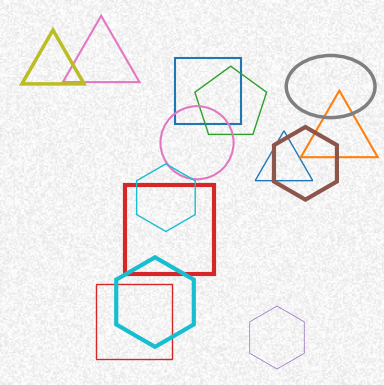[{"shape": "triangle", "thickness": 1, "radius": 0.43, "center": [0.738, 0.574]}, {"shape": "square", "thickness": 1.5, "radius": 0.43, "center": [0.541, 0.764]}, {"shape": "triangle", "thickness": 1.5, "radius": 0.58, "center": [0.881, 0.649]}, {"shape": "pentagon", "thickness": 1, "radius": 0.49, "center": [0.599, 0.73]}, {"shape": "square", "thickness": 1, "radius": 0.49, "center": [0.349, 0.165]}, {"shape": "square", "thickness": 3, "radius": 0.58, "center": [0.439, 0.404]}, {"shape": "hexagon", "thickness": 0.5, "radius": 0.41, "center": [0.719, 0.123]}, {"shape": "hexagon", "thickness": 3, "radius": 0.47, "center": [0.793, 0.576]}, {"shape": "triangle", "thickness": 1.5, "radius": 0.57, "center": [0.263, 0.844]}, {"shape": "circle", "thickness": 1.5, "radius": 0.47, "center": [0.512, 0.629]}, {"shape": "oval", "thickness": 2.5, "radius": 0.58, "center": [0.859, 0.775]}, {"shape": "triangle", "thickness": 2.5, "radius": 0.47, "center": [0.138, 0.829]}, {"shape": "hexagon", "thickness": 3, "radius": 0.58, "center": [0.403, 0.215]}, {"shape": "hexagon", "thickness": 1, "radius": 0.44, "center": [0.431, 0.487]}]